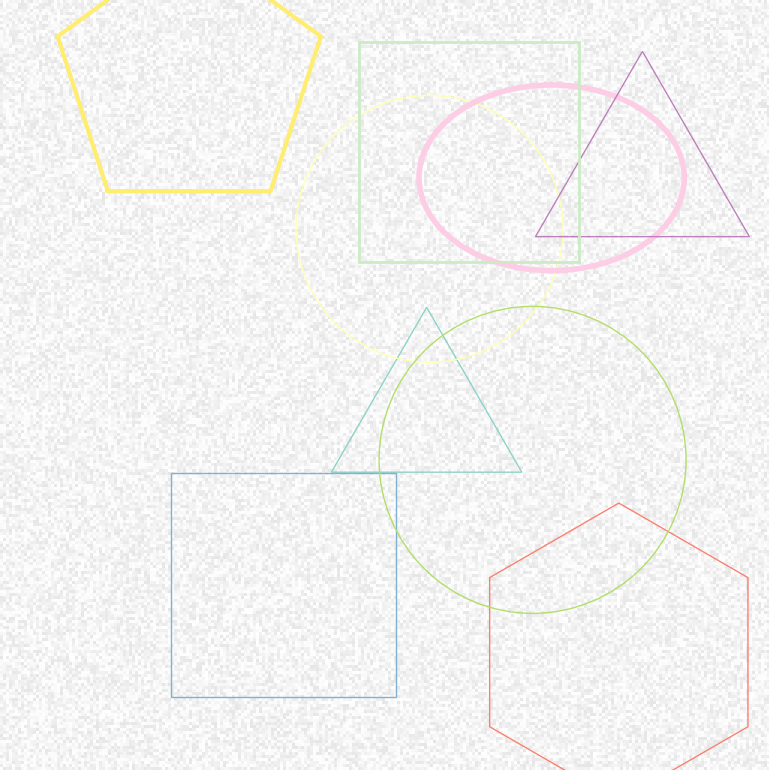[{"shape": "triangle", "thickness": 0.5, "radius": 0.71, "center": [0.554, 0.458]}, {"shape": "circle", "thickness": 0.5, "radius": 0.87, "center": [0.558, 0.703]}, {"shape": "hexagon", "thickness": 0.5, "radius": 0.97, "center": [0.804, 0.153]}, {"shape": "square", "thickness": 0.5, "radius": 0.73, "center": [0.368, 0.24]}, {"shape": "circle", "thickness": 0.5, "radius": 1.0, "center": [0.692, 0.403]}, {"shape": "oval", "thickness": 2, "radius": 0.86, "center": [0.716, 0.769]}, {"shape": "triangle", "thickness": 0.5, "radius": 0.8, "center": [0.834, 0.773]}, {"shape": "square", "thickness": 1, "radius": 0.71, "center": [0.609, 0.803]}, {"shape": "pentagon", "thickness": 1.5, "radius": 0.9, "center": [0.246, 0.897]}]